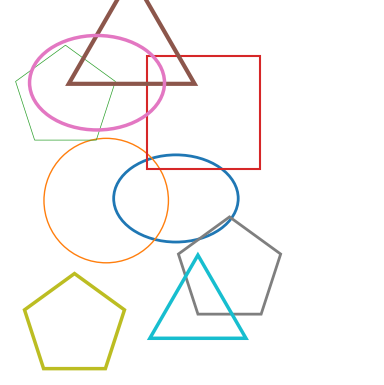[{"shape": "oval", "thickness": 2, "radius": 0.81, "center": [0.457, 0.485]}, {"shape": "circle", "thickness": 1, "radius": 0.81, "center": [0.276, 0.479]}, {"shape": "pentagon", "thickness": 0.5, "radius": 0.68, "center": [0.17, 0.746]}, {"shape": "square", "thickness": 1.5, "radius": 0.74, "center": [0.529, 0.708]}, {"shape": "triangle", "thickness": 3, "radius": 0.94, "center": [0.342, 0.877]}, {"shape": "oval", "thickness": 2.5, "radius": 0.88, "center": [0.252, 0.785]}, {"shape": "pentagon", "thickness": 2, "radius": 0.7, "center": [0.596, 0.297]}, {"shape": "pentagon", "thickness": 2.5, "radius": 0.68, "center": [0.193, 0.153]}, {"shape": "triangle", "thickness": 2.5, "radius": 0.72, "center": [0.514, 0.193]}]